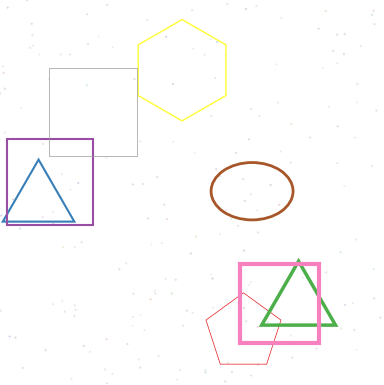[{"shape": "pentagon", "thickness": 0.5, "radius": 0.51, "center": [0.632, 0.137]}, {"shape": "triangle", "thickness": 1.5, "radius": 0.54, "center": [0.1, 0.478]}, {"shape": "triangle", "thickness": 2.5, "radius": 0.55, "center": [0.776, 0.211]}, {"shape": "square", "thickness": 1.5, "radius": 0.56, "center": [0.129, 0.528]}, {"shape": "hexagon", "thickness": 1, "radius": 0.66, "center": [0.473, 0.818]}, {"shape": "oval", "thickness": 2, "radius": 0.53, "center": [0.655, 0.503]}, {"shape": "square", "thickness": 3, "radius": 0.51, "center": [0.725, 0.211]}, {"shape": "square", "thickness": 0.5, "radius": 0.57, "center": [0.242, 0.709]}]